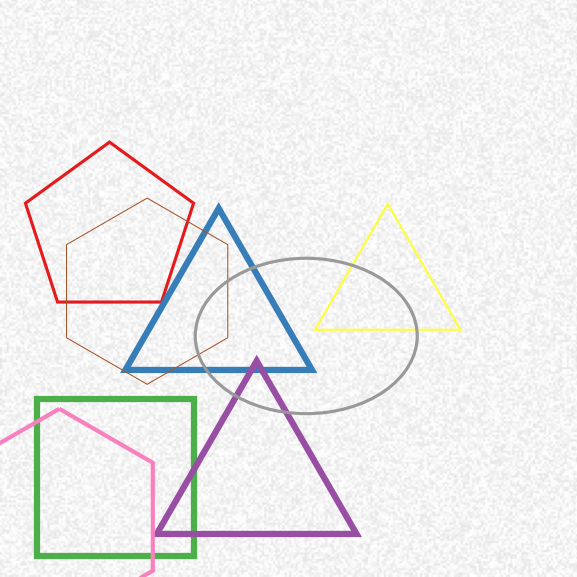[{"shape": "pentagon", "thickness": 1.5, "radius": 0.77, "center": [0.19, 0.6]}, {"shape": "triangle", "thickness": 3, "radius": 0.93, "center": [0.379, 0.452]}, {"shape": "square", "thickness": 3, "radius": 0.68, "center": [0.2, 0.172]}, {"shape": "triangle", "thickness": 3, "radius": 1.0, "center": [0.444, 0.174]}, {"shape": "triangle", "thickness": 1, "radius": 0.73, "center": [0.671, 0.501]}, {"shape": "hexagon", "thickness": 0.5, "radius": 0.81, "center": [0.255, 0.495]}, {"shape": "hexagon", "thickness": 2, "radius": 0.93, "center": [0.103, 0.104]}, {"shape": "oval", "thickness": 1.5, "radius": 0.96, "center": [0.53, 0.417]}]